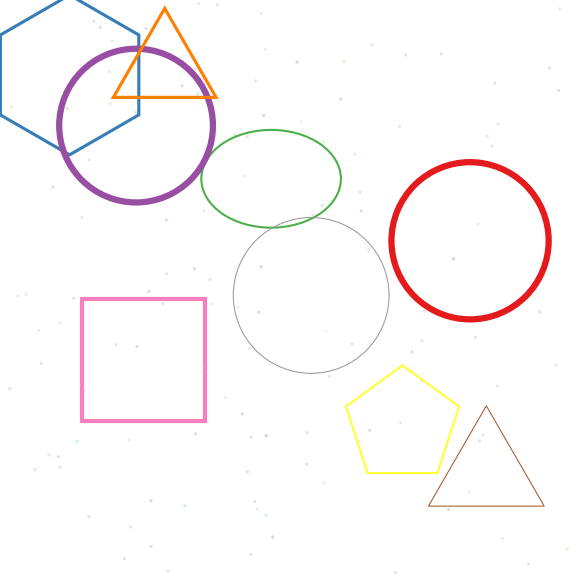[{"shape": "circle", "thickness": 3, "radius": 0.68, "center": [0.814, 0.582]}, {"shape": "hexagon", "thickness": 1.5, "radius": 0.69, "center": [0.121, 0.869]}, {"shape": "oval", "thickness": 1, "radius": 0.6, "center": [0.469, 0.69]}, {"shape": "circle", "thickness": 3, "radius": 0.67, "center": [0.236, 0.782]}, {"shape": "triangle", "thickness": 1.5, "radius": 0.51, "center": [0.285, 0.882]}, {"shape": "pentagon", "thickness": 1, "radius": 0.52, "center": [0.697, 0.263]}, {"shape": "triangle", "thickness": 0.5, "radius": 0.58, "center": [0.842, 0.181]}, {"shape": "square", "thickness": 2, "radius": 0.53, "center": [0.248, 0.376]}, {"shape": "circle", "thickness": 0.5, "radius": 0.67, "center": [0.539, 0.488]}]